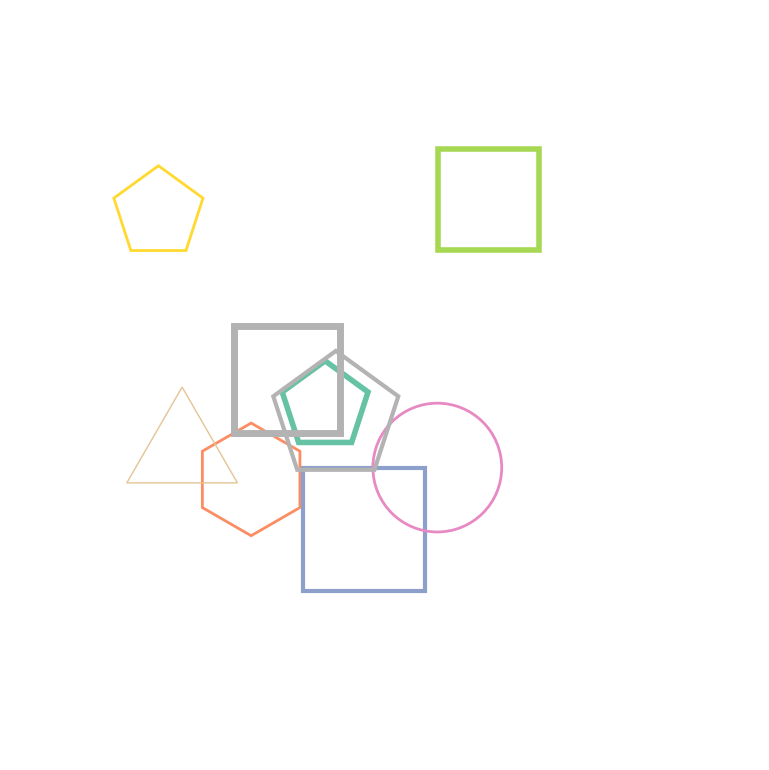[{"shape": "pentagon", "thickness": 2, "radius": 0.29, "center": [0.422, 0.473]}, {"shape": "hexagon", "thickness": 1, "radius": 0.37, "center": [0.326, 0.377]}, {"shape": "square", "thickness": 1.5, "radius": 0.4, "center": [0.473, 0.313]}, {"shape": "circle", "thickness": 1, "radius": 0.42, "center": [0.568, 0.393]}, {"shape": "square", "thickness": 2, "radius": 0.33, "center": [0.635, 0.741]}, {"shape": "pentagon", "thickness": 1, "radius": 0.3, "center": [0.206, 0.724]}, {"shape": "triangle", "thickness": 0.5, "radius": 0.41, "center": [0.237, 0.414]}, {"shape": "square", "thickness": 2.5, "radius": 0.35, "center": [0.373, 0.507]}, {"shape": "pentagon", "thickness": 1.5, "radius": 0.43, "center": [0.436, 0.459]}]